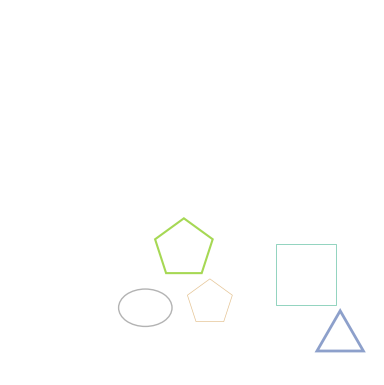[{"shape": "square", "thickness": 0.5, "radius": 0.39, "center": [0.795, 0.288]}, {"shape": "triangle", "thickness": 2, "radius": 0.35, "center": [0.884, 0.123]}, {"shape": "pentagon", "thickness": 1.5, "radius": 0.39, "center": [0.478, 0.354]}, {"shape": "pentagon", "thickness": 0.5, "radius": 0.31, "center": [0.545, 0.214]}, {"shape": "oval", "thickness": 1, "radius": 0.35, "center": [0.377, 0.201]}]